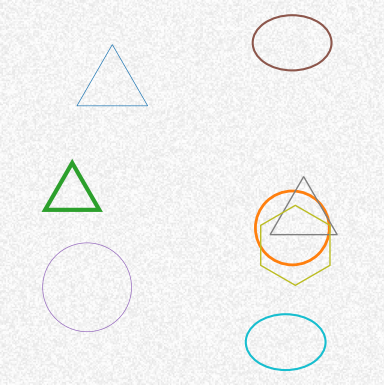[{"shape": "triangle", "thickness": 0.5, "radius": 0.53, "center": [0.292, 0.778]}, {"shape": "circle", "thickness": 2, "radius": 0.48, "center": [0.759, 0.408]}, {"shape": "triangle", "thickness": 3, "radius": 0.41, "center": [0.188, 0.496]}, {"shape": "circle", "thickness": 0.5, "radius": 0.58, "center": [0.226, 0.254]}, {"shape": "oval", "thickness": 1.5, "radius": 0.51, "center": [0.759, 0.889]}, {"shape": "triangle", "thickness": 1, "radius": 0.5, "center": [0.789, 0.441]}, {"shape": "hexagon", "thickness": 1, "radius": 0.52, "center": [0.767, 0.363]}, {"shape": "oval", "thickness": 1.5, "radius": 0.52, "center": [0.742, 0.111]}]